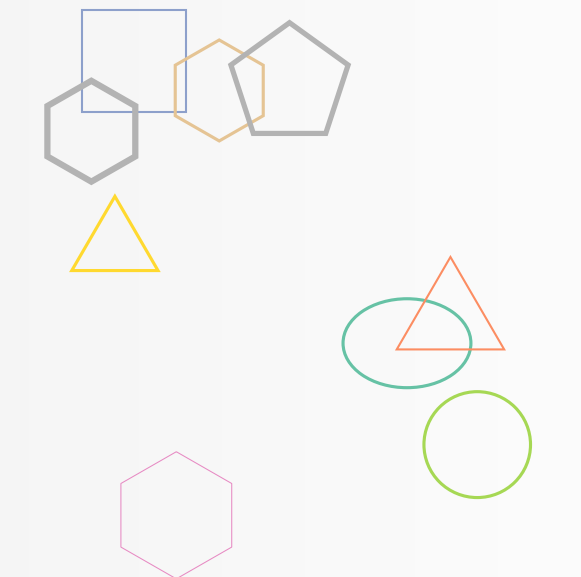[{"shape": "oval", "thickness": 1.5, "radius": 0.55, "center": [0.7, 0.405]}, {"shape": "triangle", "thickness": 1, "radius": 0.53, "center": [0.775, 0.447]}, {"shape": "square", "thickness": 1, "radius": 0.44, "center": [0.231, 0.893]}, {"shape": "hexagon", "thickness": 0.5, "radius": 0.55, "center": [0.303, 0.107]}, {"shape": "circle", "thickness": 1.5, "radius": 0.46, "center": [0.821, 0.229]}, {"shape": "triangle", "thickness": 1.5, "radius": 0.43, "center": [0.198, 0.573]}, {"shape": "hexagon", "thickness": 1.5, "radius": 0.44, "center": [0.377, 0.842]}, {"shape": "hexagon", "thickness": 3, "radius": 0.44, "center": [0.157, 0.772]}, {"shape": "pentagon", "thickness": 2.5, "radius": 0.53, "center": [0.498, 0.854]}]